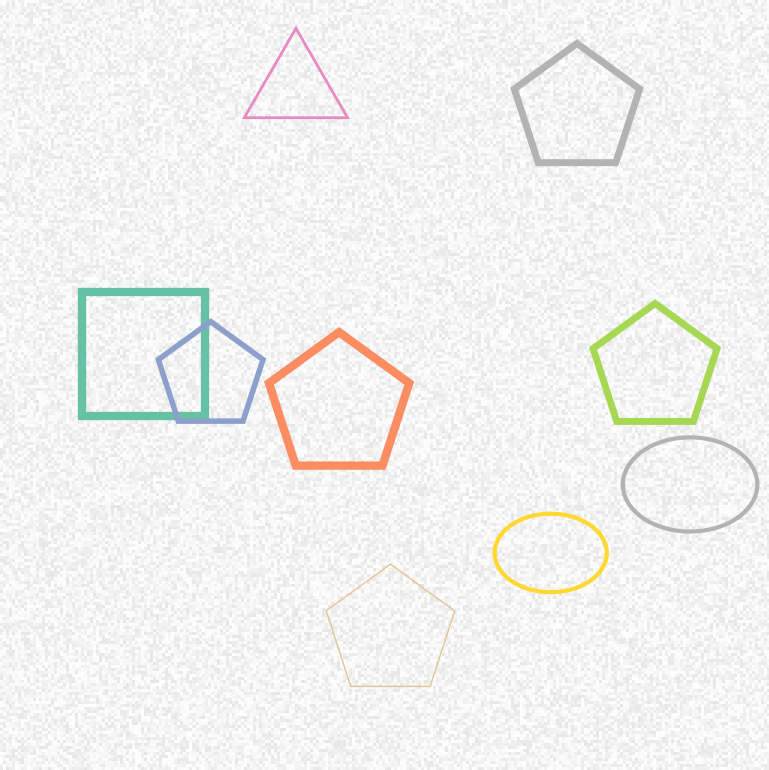[{"shape": "square", "thickness": 3, "radius": 0.4, "center": [0.186, 0.541]}, {"shape": "pentagon", "thickness": 3, "radius": 0.48, "center": [0.44, 0.473]}, {"shape": "pentagon", "thickness": 2, "radius": 0.36, "center": [0.274, 0.511]}, {"shape": "triangle", "thickness": 1, "radius": 0.39, "center": [0.384, 0.886]}, {"shape": "pentagon", "thickness": 2.5, "radius": 0.42, "center": [0.851, 0.521]}, {"shape": "oval", "thickness": 1.5, "radius": 0.36, "center": [0.715, 0.282]}, {"shape": "pentagon", "thickness": 0.5, "radius": 0.44, "center": [0.507, 0.18]}, {"shape": "oval", "thickness": 1.5, "radius": 0.44, "center": [0.896, 0.371]}, {"shape": "pentagon", "thickness": 2.5, "radius": 0.43, "center": [0.749, 0.858]}]